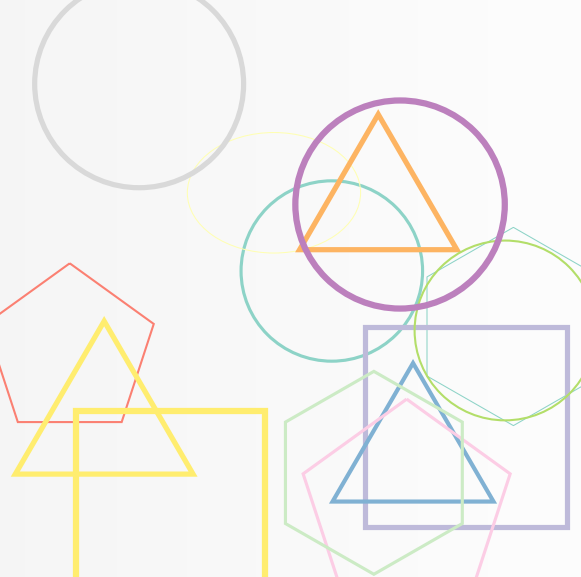[{"shape": "hexagon", "thickness": 0.5, "radius": 0.86, "center": [0.883, 0.434]}, {"shape": "circle", "thickness": 1.5, "radius": 0.78, "center": [0.571, 0.53]}, {"shape": "oval", "thickness": 0.5, "radius": 0.75, "center": [0.471, 0.665]}, {"shape": "square", "thickness": 2.5, "radius": 0.87, "center": [0.802, 0.26]}, {"shape": "pentagon", "thickness": 1, "radius": 0.76, "center": [0.12, 0.391]}, {"shape": "triangle", "thickness": 2, "radius": 0.8, "center": [0.711, 0.211]}, {"shape": "triangle", "thickness": 2.5, "radius": 0.78, "center": [0.651, 0.645]}, {"shape": "circle", "thickness": 1, "radius": 0.78, "center": [0.869, 0.427]}, {"shape": "pentagon", "thickness": 1.5, "radius": 0.94, "center": [0.7, 0.121]}, {"shape": "circle", "thickness": 2.5, "radius": 0.9, "center": [0.239, 0.854]}, {"shape": "circle", "thickness": 3, "radius": 0.9, "center": [0.688, 0.645]}, {"shape": "hexagon", "thickness": 1.5, "radius": 0.88, "center": [0.643, 0.18]}, {"shape": "triangle", "thickness": 2.5, "radius": 0.88, "center": [0.179, 0.266]}, {"shape": "square", "thickness": 3, "radius": 0.81, "center": [0.293, 0.125]}]